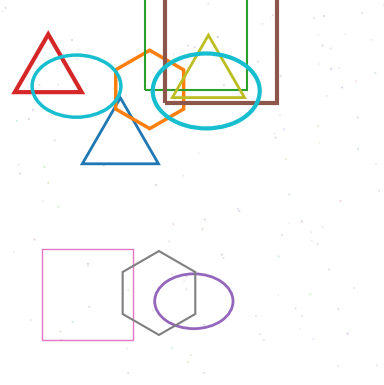[{"shape": "triangle", "thickness": 2, "radius": 0.57, "center": [0.313, 0.632]}, {"shape": "hexagon", "thickness": 2.5, "radius": 0.51, "center": [0.389, 0.768]}, {"shape": "square", "thickness": 1.5, "radius": 0.66, "center": [0.509, 0.897]}, {"shape": "triangle", "thickness": 3, "radius": 0.5, "center": [0.125, 0.811]}, {"shape": "oval", "thickness": 2, "radius": 0.51, "center": [0.504, 0.218]}, {"shape": "square", "thickness": 3, "radius": 0.73, "center": [0.573, 0.878]}, {"shape": "square", "thickness": 1, "radius": 0.59, "center": [0.227, 0.235]}, {"shape": "hexagon", "thickness": 1.5, "radius": 0.54, "center": [0.413, 0.239]}, {"shape": "triangle", "thickness": 2, "radius": 0.54, "center": [0.541, 0.801]}, {"shape": "oval", "thickness": 3, "radius": 0.69, "center": [0.536, 0.764]}, {"shape": "oval", "thickness": 2.5, "radius": 0.58, "center": [0.199, 0.776]}]